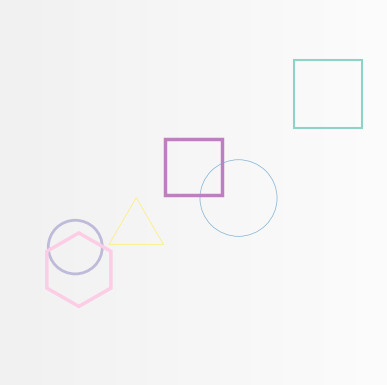[{"shape": "square", "thickness": 1.5, "radius": 0.44, "center": [0.847, 0.757]}, {"shape": "circle", "thickness": 2, "radius": 0.35, "center": [0.194, 0.358]}, {"shape": "circle", "thickness": 0.5, "radius": 0.5, "center": [0.616, 0.486]}, {"shape": "hexagon", "thickness": 2.5, "radius": 0.48, "center": [0.203, 0.3]}, {"shape": "square", "thickness": 2.5, "radius": 0.37, "center": [0.5, 0.565]}, {"shape": "triangle", "thickness": 0.5, "radius": 0.41, "center": [0.352, 0.405]}]